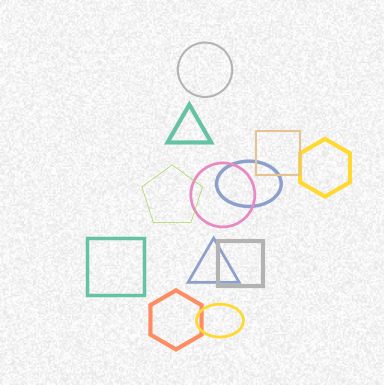[{"shape": "triangle", "thickness": 3, "radius": 0.33, "center": [0.492, 0.663]}, {"shape": "square", "thickness": 2.5, "radius": 0.37, "center": [0.3, 0.309]}, {"shape": "hexagon", "thickness": 3, "radius": 0.38, "center": [0.457, 0.169]}, {"shape": "oval", "thickness": 2.5, "radius": 0.42, "center": [0.646, 0.523]}, {"shape": "triangle", "thickness": 2, "radius": 0.38, "center": [0.555, 0.305]}, {"shape": "circle", "thickness": 2, "radius": 0.42, "center": [0.579, 0.494]}, {"shape": "pentagon", "thickness": 0.5, "radius": 0.41, "center": [0.447, 0.489]}, {"shape": "oval", "thickness": 2, "radius": 0.3, "center": [0.571, 0.167]}, {"shape": "hexagon", "thickness": 3, "radius": 0.37, "center": [0.844, 0.564]}, {"shape": "square", "thickness": 1.5, "radius": 0.29, "center": [0.722, 0.603]}, {"shape": "circle", "thickness": 1.5, "radius": 0.35, "center": [0.533, 0.819]}, {"shape": "square", "thickness": 3, "radius": 0.29, "center": [0.625, 0.315]}]